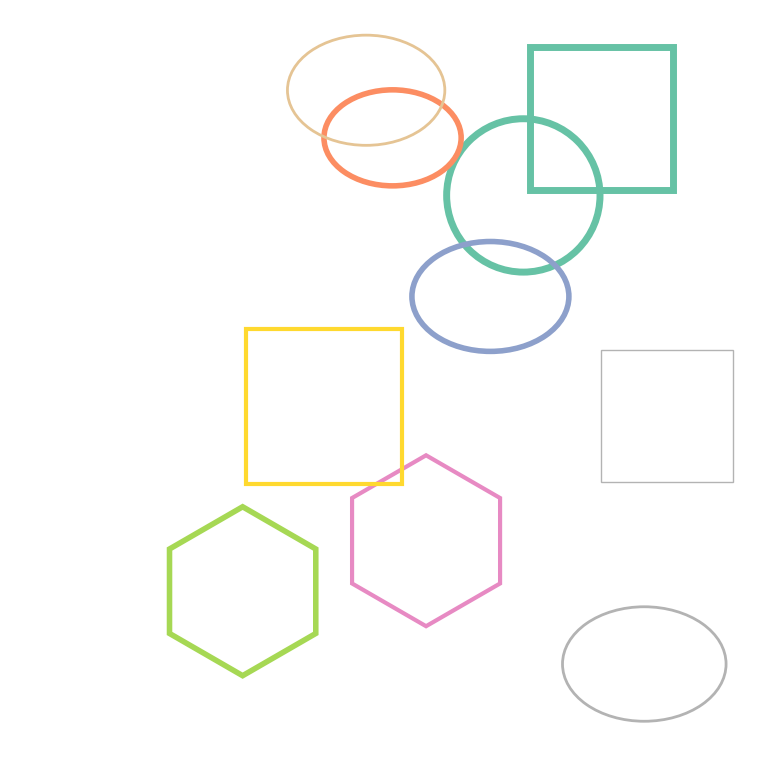[{"shape": "square", "thickness": 2.5, "radius": 0.46, "center": [0.781, 0.846]}, {"shape": "circle", "thickness": 2.5, "radius": 0.5, "center": [0.68, 0.746]}, {"shape": "oval", "thickness": 2, "radius": 0.45, "center": [0.51, 0.821]}, {"shape": "oval", "thickness": 2, "radius": 0.51, "center": [0.637, 0.615]}, {"shape": "hexagon", "thickness": 1.5, "radius": 0.55, "center": [0.553, 0.298]}, {"shape": "hexagon", "thickness": 2, "radius": 0.55, "center": [0.315, 0.232]}, {"shape": "square", "thickness": 1.5, "radius": 0.5, "center": [0.421, 0.472]}, {"shape": "oval", "thickness": 1, "radius": 0.51, "center": [0.476, 0.883]}, {"shape": "square", "thickness": 0.5, "radius": 0.43, "center": [0.866, 0.46]}, {"shape": "oval", "thickness": 1, "radius": 0.53, "center": [0.837, 0.138]}]